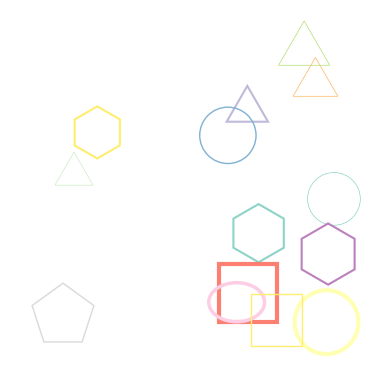[{"shape": "circle", "thickness": 0.5, "radius": 0.34, "center": [0.867, 0.483]}, {"shape": "hexagon", "thickness": 1.5, "radius": 0.38, "center": [0.672, 0.394]}, {"shape": "circle", "thickness": 3, "radius": 0.41, "center": [0.848, 0.163]}, {"shape": "triangle", "thickness": 1.5, "radius": 0.31, "center": [0.642, 0.715]}, {"shape": "square", "thickness": 3, "radius": 0.38, "center": [0.644, 0.238]}, {"shape": "circle", "thickness": 1, "radius": 0.37, "center": [0.592, 0.648]}, {"shape": "triangle", "thickness": 0.5, "radius": 0.34, "center": [0.819, 0.784]}, {"shape": "triangle", "thickness": 0.5, "radius": 0.38, "center": [0.79, 0.869]}, {"shape": "oval", "thickness": 2.5, "radius": 0.36, "center": [0.615, 0.215]}, {"shape": "pentagon", "thickness": 1, "radius": 0.42, "center": [0.164, 0.18]}, {"shape": "hexagon", "thickness": 1.5, "radius": 0.4, "center": [0.852, 0.34]}, {"shape": "triangle", "thickness": 0.5, "radius": 0.29, "center": [0.192, 0.548]}, {"shape": "square", "thickness": 1, "radius": 0.33, "center": [0.719, 0.169]}, {"shape": "hexagon", "thickness": 1.5, "radius": 0.34, "center": [0.253, 0.656]}]